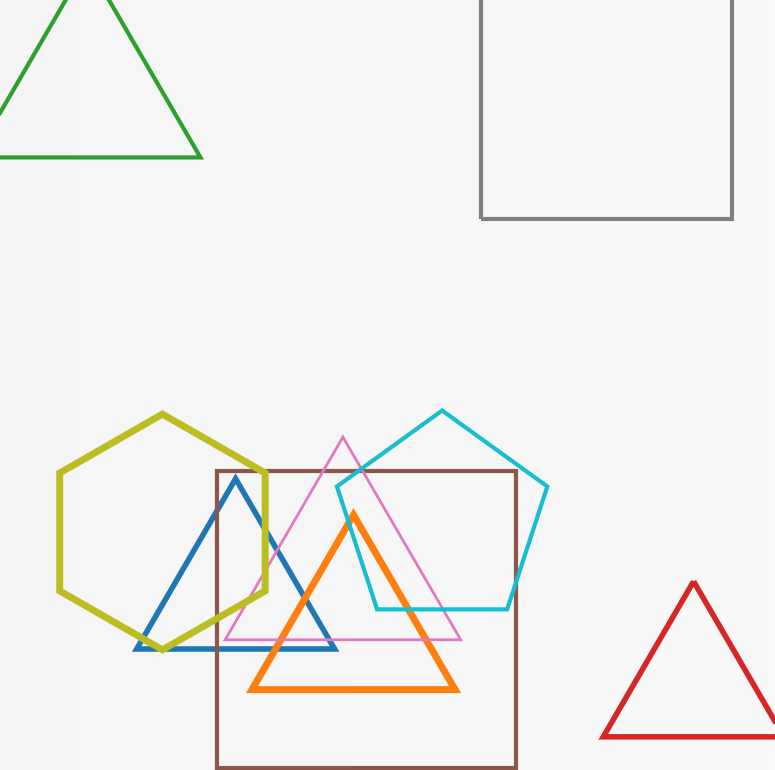[{"shape": "triangle", "thickness": 2, "radius": 0.74, "center": [0.304, 0.231]}, {"shape": "triangle", "thickness": 2.5, "radius": 0.76, "center": [0.456, 0.18]}, {"shape": "triangle", "thickness": 1.5, "radius": 0.84, "center": [0.113, 0.88]}, {"shape": "triangle", "thickness": 2, "radius": 0.67, "center": [0.895, 0.11]}, {"shape": "square", "thickness": 1.5, "radius": 0.96, "center": [0.473, 0.196]}, {"shape": "triangle", "thickness": 1, "radius": 0.88, "center": [0.442, 0.257]}, {"shape": "square", "thickness": 1.5, "radius": 0.81, "center": [0.783, 0.877]}, {"shape": "hexagon", "thickness": 2.5, "radius": 0.77, "center": [0.21, 0.309]}, {"shape": "pentagon", "thickness": 1.5, "radius": 0.71, "center": [0.57, 0.324]}]